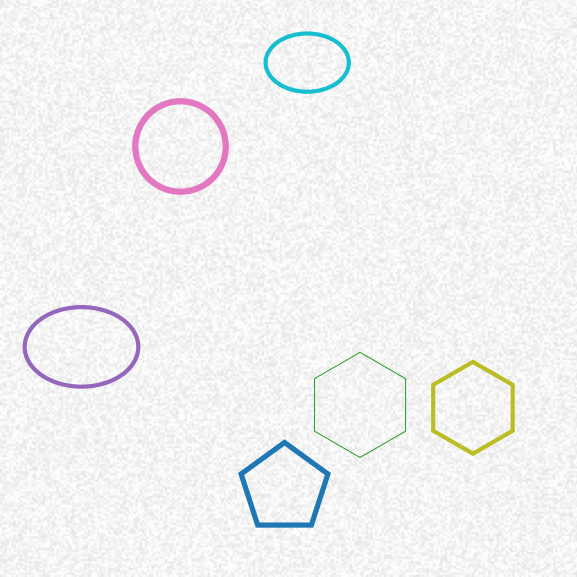[{"shape": "pentagon", "thickness": 2.5, "radius": 0.4, "center": [0.493, 0.154]}, {"shape": "hexagon", "thickness": 0.5, "radius": 0.46, "center": [0.623, 0.298]}, {"shape": "oval", "thickness": 2, "radius": 0.49, "center": [0.141, 0.398]}, {"shape": "circle", "thickness": 3, "radius": 0.39, "center": [0.313, 0.745]}, {"shape": "hexagon", "thickness": 2, "radius": 0.4, "center": [0.819, 0.293]}, {"shape": "oval", "thickness": 2, "radius": 0.36, "center": [0.532, 0.891]}]